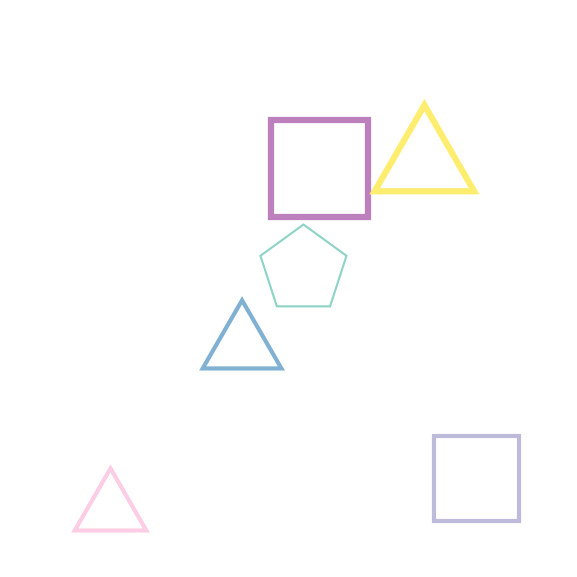[{"shape": "pentagon", "thickness": 1, "radius": 0.39, "center": [0.525, 0.532]}, {"shape": "square", "thickness": 2, "radius": 0.37, "center": [0.826, 0.171]}, {"shape": "triangle", "thickness": 2, "radius": 0.39, "center": [0.419, 0.401]}, {"shape": "triangle", "thickness": 2, "radius": 0.36, "center": [0.191, 0.116]}, {"shape": "square", "thickness": 3, "radius": 0.42, "center": [0.554, 0.708]}, {"shape": "triangle", "thickness": 3, "radius": 0.5, "center": [0.735, 0.718]}]